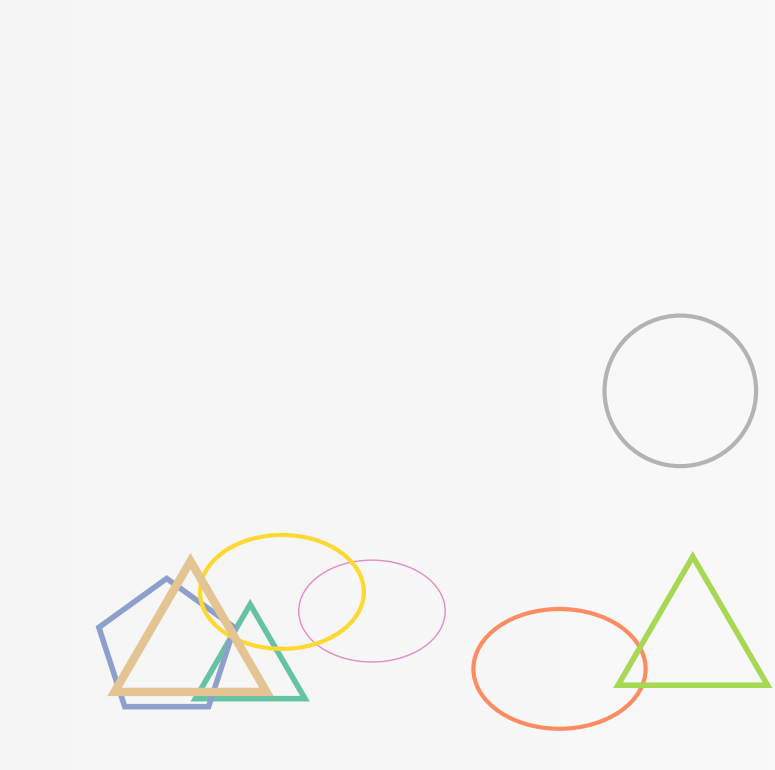[{"shape": "triangle", "thickness": 2, "radius": 0.41, "center": [0.323, 0.133]}, {"shape": "oval", "thickness": 1.5, "radius": 0.56, "center": [0.722, 0.131]}, {"shape": "pentagon", "thickness": 2, "radius": 0.46, "center": [0.215, 0.157]}, {"shape": "oval", "thickness": 0.5, "radius": 0.47, "center": [0.48, 0.206]}, {"shape": "triangle", "thickness": 2, "radius": 0.56, "center": [0.894, 0.166]}, {"shape": "oval", "thickness": 1.5, "radius": 0.53, "center": [0.364, 0.231]}, {"shape": "triangle", "thickness": 3, "radius": 0.57, "center": [0.246, 0.158]}, {"shape": "circle", "thickness": 1.5, "radius": 0.49, "center": [0.878, 0.492]}]